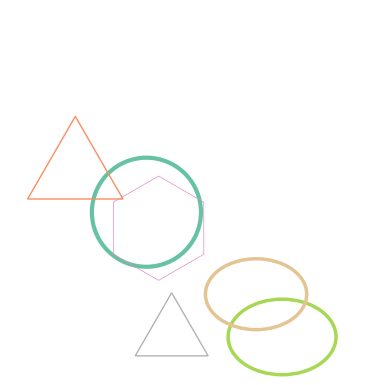[{"shape": "circle", "thickness": 3, "radius": 0.71, "center": [0.38, 0.449]}, {"shape": "triangle", "thickness": 1, "radius": 0.72, "center": [0.196, 0.555]}, {"shape": "hexagon", "thickness": 0.5, "radius": 0.68, "center": [0.412, 0.407]}, {"shape": "oval", "thickness": 2.5, "radius": 0.7, "center": [0.733, 0.125]}, {"shape": "oval", "thickness": 2.5, "radius": 0.66, "center": [0.665, 0.236]}, {"shape": "triangle", "thickness": 1, "radius": 0.55, "center": [0.446, 0.13]}]